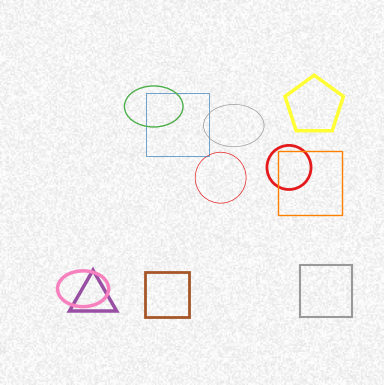[{"shape": "circle", "thickness": 0.5, "radius": 0.33, "center": [0.573, 0.538]}, {"shape": "circle", "thickness": 2, "radius": 0.29, "center": [0.751, 0.565]}, {"shape": "square", "thickness": 0.5, "radius": 0.41, "center": [0.462, 0.676]}, {"shape": "oval", "thickness": 1, "radius": 0.38, "center": [0.399, 0.723]}, {"shape": "triangle", "thickness": 2.5, "radius": 0.35, "center": [0.242, 0.228]}, {"shape": "square", "thickness": 1, "radius": 0.42, "center": [0.806, 0.526]}, {"shape": "pentagon", "thickness": 2.5, "radius": 0.4, "center": [0.816, 0.725]}, {"shape": "square", "thickness": 2, "radius": 0.29, "center": [0.434, 0.235]}, {"shape": "oval", "thickness": 2.5, "radius": 0.33, "center": [0.216, 0.25]}, {"shape": "oval", "thickness": 0.5, "radius": 0.39, "center": [0.607, 0.674]}, {"shape": "square", "thickness": 1.5, "radius": 0.34, "center": [0.847, 0.244]}]